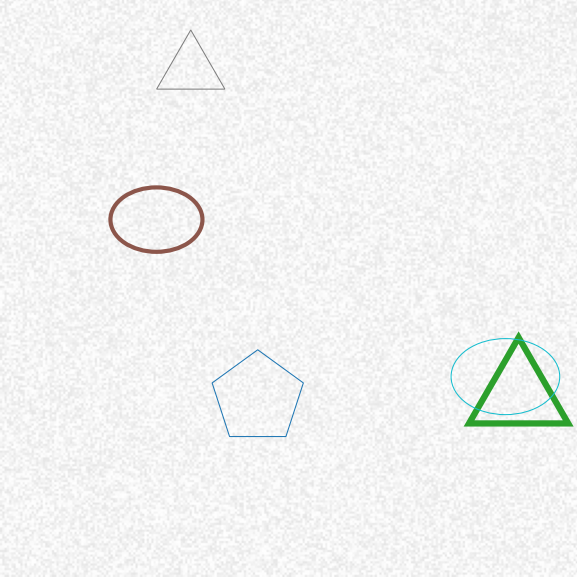[{"shape": "pentagon", "thickness": 0.5, "radius": 0.42, "center": [0.446, 0.31]}, {"shape": "triangle", "thickness": 3, "radius": 0.5, "center": [0.898, 0.316]}, {"shape": "oval", "thickness": 2, "radius": 0.4, "center": [0.271, 0.619]}, {"shape": "triangle", "thickness": 0.5, "radius": 0.34, "center": [0.33, 0.879]}, {"shape": "oval", "thickness": 0.5, "radius": 0.47, "center": [0.875, 0.347]}]